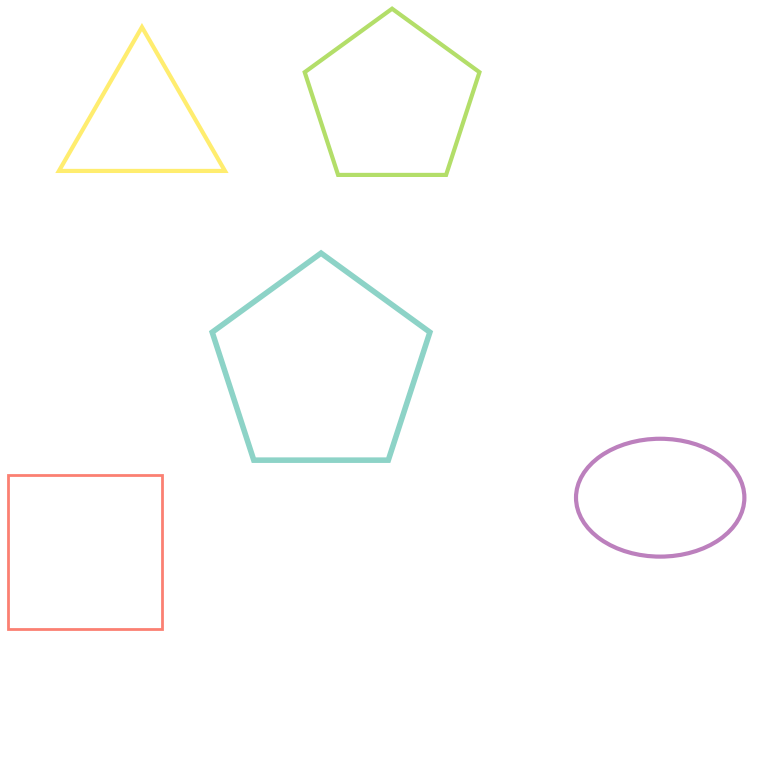[{"shape": "pentagon", "thickness": 2, "radius": 0.74, "center": [0.417, 0.523]}, {"shape": "square", "thickness": 1, "radius": 0.5, "center": [0.11, 0.283]}, {"shape": "pentagon", "thickness": 1.5, "radius": 0.6, "center": [0.509, 0.869]}, {"shape": "oval", "thickness": 1.5, "radius": 0.55, "center": [0.857, 0.354]}, {"shape": "triangle", "thickness": 1.5, "radius": 0.62, "center": [0.184, 0.84]}]